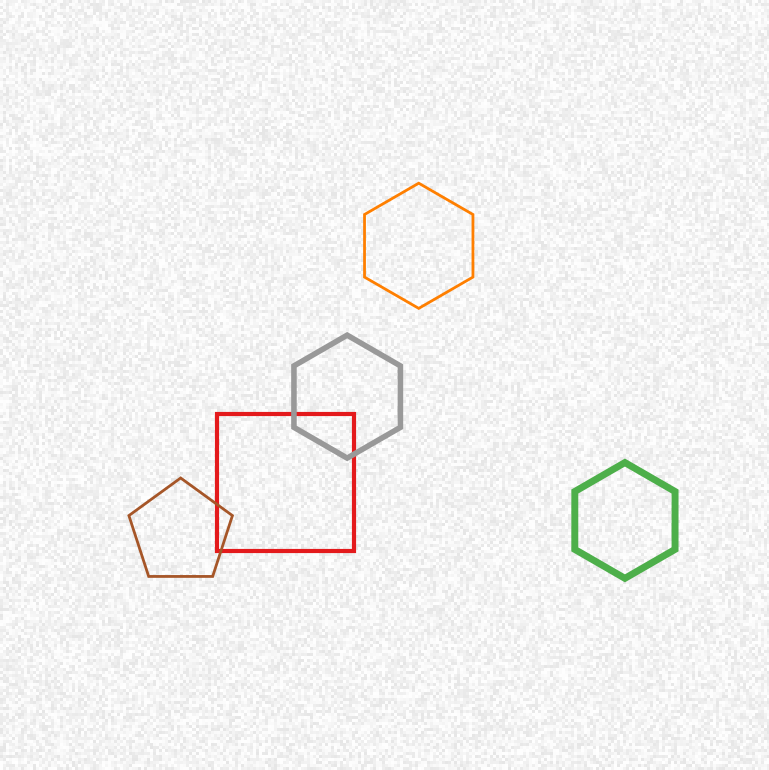[{"shape": "square", "thickness": 1.5, "radius": 0.44, "center": [0.37, 0.373]}, {"shape": "hexagon", "thickness": 2.5, "radius": 0.38, "center": [0.812, 0.324]}, {"shape": "hexagon", "thickness": 1, "radius": 0.41, "center": [0.544, 0.681]}, {"shape": "pentagon", "thickness": 1, "radius": 0.35, "center": [0.235, 0.309]}, {"shape": "hexagon", "thickness": 2, "radius": 0.4, "center": [0.451, 0.485]}]